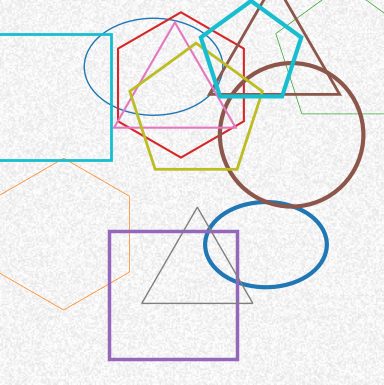[{"shape": "oval", "thickness": 1, "radius": 0.9, "center": [0.399, 0.827]}, {"shape": "oval", "thickness": 3, "radius": 0.79, "center": [0.691, 0.365]}, {"shape": "hexagon", "thickness": 0.5, "radius": 0.99, "center": [0.165, 0.392]}, {"shape": "pentagon", "thickness": 0.5, "radius": 0.93, "center": [0.894, 0.855]}, {"shape": "hexagon", "thickness": 1.5, "radius": 0.94, "center": [0.47, 0.779]}, {"shape": "square", "thickness": 2.5, "radius": 0.83, "center": [0.45, 0.234]}, {"shape": "triangle", "thickness": 2, "radius": 0.98, "center": [0.713, 0.853]}, {"shape": "circle", "thickness": 3, "radius": 0.93, "center": [0.757, 0.65]}, {"shape": "triangle", "thickness": 1.5, "radius": 0.91, "center": [0.454, 0.76]}, {"shape": "triangle", "thickness": 1, "radius": 0.83, "center": [0.513, 0.295]}, {"shape": "pentagon", "thickness": 2, "radius": 0.91, "center": [0.509, 0.707]}, {"shape": "square", "thickness": 2, "radius": 0.82, "center": [0.124, 0.748]}, {"shape": "pentagon", "thickness": 3, "radius": 0.69, "center": [0.652, 0.86]}]